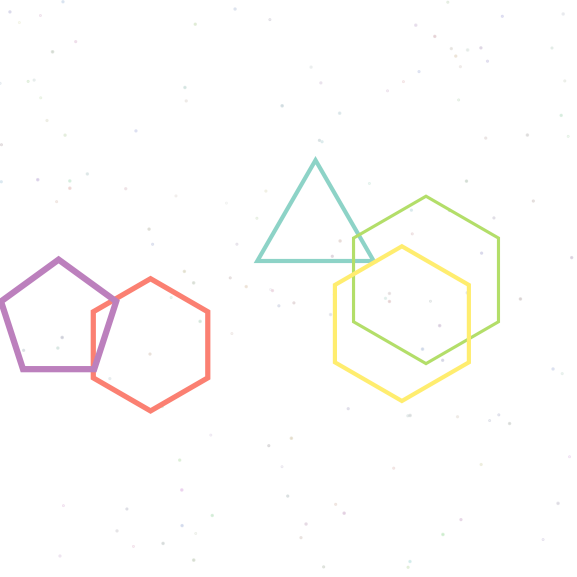[{"shape": "triangle", "thickness": 2, "radius": 0.58, "center": [0.546, 0.605]}, {"shape": "hexagon", "thickness": 2.5, "radius": 0.57, "center": [0.261, 0.402]}, {"shape": "hexagon", "thickness": 1.5, "radius": 0.72, "center": [0.738, 0.514]}, {"shape": "pentagon", "thickness": 3, "radius": 0.52, "center": [0.101, 0.445]}, {"shape": "hexagon", "thickness": 2, "radius": 0.67, "center": [0.696, 0.439]}]